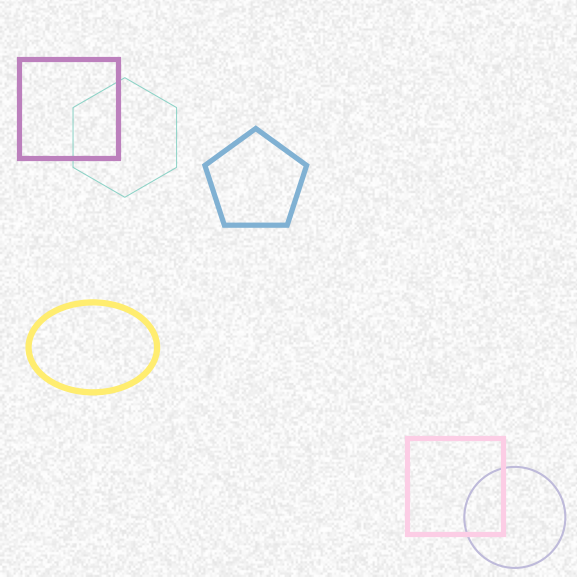[{"shape": "hexagon", "thickness": 0.5, "radius": 0.52, "center": [0.216, 0.761]}, {"shape": "circle", "thickness": 1, "radius": 0.44, "center": [0.891, 0.103]}, {"shape": "pentagon", "thickness": 2.5, "radius": 0.46, "center": [0.443, 0.684]}, {"shape": "square", "thickness": 2.5, "radius": 0.41, "center": [0.788, 0.158]}, {"shape": "square", "thickness": 2.5, "radius": 0.43, "center": [0.118, 0.812]}, {"shape": "oval", "thickness": 3, "radius": 0.56, "center": [0.161, 0.398]}]